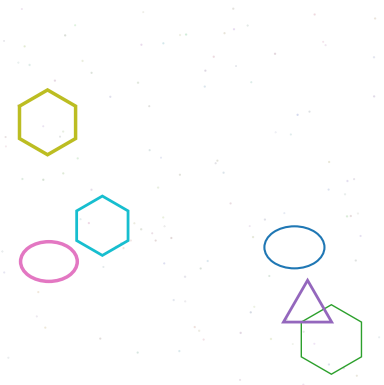[{"shape": "oval", "thickness": 1.5, "radius": 0.39, "center": [0.765, 0.358]}, {"shape": "hexagon", "thickness": 1, "radius": 0.45, "center": [0.861, 0.118]}, {"shape": "triangle", "thickness": 2, "radius": 0.36, "center": [0.799, 0.2]}, {"shape": "oval", "thickness": 2.5, "radius": 0.37, "center": [0.127, 0.321]}, {"shape": "hexagon", "thickness": 2.5, "radius": 0.42, "center": [0.123, 0.682]}, {"shape": "hexagon", "thickness": 2, "radius": 0.39, "center": [0.266, 0.414]}]